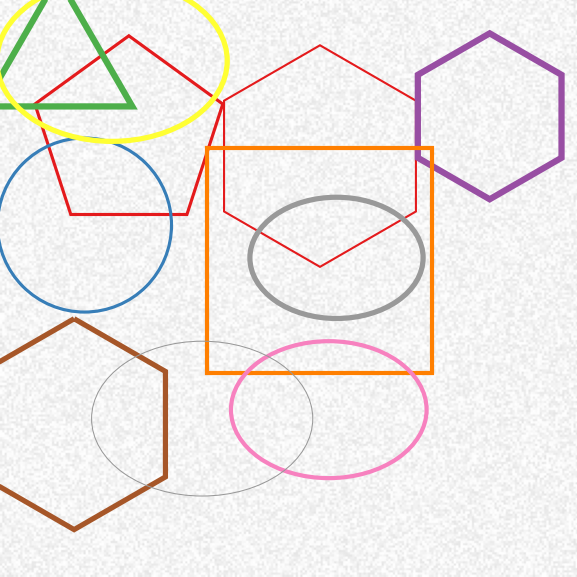[{"shape": "pentagon", "thickness": 1.5, "radius": 0.86, "center": [0.223, 0.766]}, {"shape": "hexagon", "thickness": 1, "radius": 0.96, "center": [0.554, 0.729]}, {"shape": "circle", "thickness": 1.5, "radius": 0.75, "center": [0.146, 0.609]}, {"shape": "triangle", "thickness": 3, "radius": 0.74, "center": [0.1, 0.889]}, {"shape": "hexagon", "thickness": 3, "radius": 0.72, "center": [0.848, 0.798]}, {"shape": "square", "thickness": 2, "radius": 0.97, "center": [0.553, 0.549]}, {"shape": "oval", "thickness": 2.5, "radius": 1.0, "center": [0.194, 0.894]}, {"shape": "hexagon", "thickness": 2.5, "radius": 0.91, "center": [0.128, 0.265]}, {"shape": "oval", "thickness": 2, "radius": 0.85, "center": [0.569, 0.29]}, {"shape": "oval", "thickness": 2.5, "radius": 0.75, "center": [0.583, 0.553]}, {"shape": "oval", "thickness": 0.5, "radius": 0.96, "center": [0.35, 0.274]}]